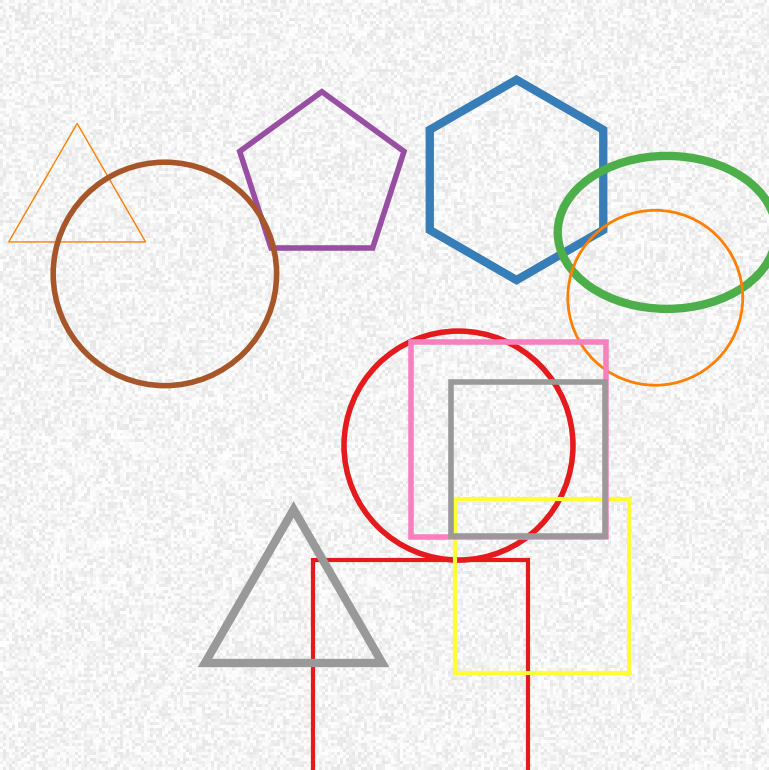[{"shape": "circle", "thickness": 2, "radius": 0.74, "center": [0.595, 0.421]}, {"shape": "square", "thickness": 1.5, "radius": 0.7, "center": [0.547, 0.134]}, {"shape": "hexagon", "thickness": 3, "radius": 0.65, "center": [0.671, 0.766]}, {"shape": "oval", "thickness": 3, "radius": 0.71, "center": [0.866, 0.698]}, {"shape": "pentagon", "thickness": 2, "radius": 0.56, "center": [0.418, 0.769]}, {"shape": "circle", "thickness": 1, "radius": 0.57, "center": [0.851, 0.613]}, {"shape": "triangle", "thickness": 0.5, "radius": 0.51, "center": [0.1, 0.737]}, {"shape": "square", "thickness": 1.5, "radius": 0.57, "center": [0.704, 0.239]}, {"shape": "circle", "thickness": 2, "radius": 0.73, "center": [0.214, 0.644]}, {"shape": "square", "thickness": 2, "radius": 0.63, "center": [0.66, 0.429]}, {"shape": "square", "thickness": 2, "radius": 0.5, "center": [0.686, 0.404]}, {"shape": "triangle", "thickness": 3, "radius": 0.66, "center": [0.381, 0.205]}]